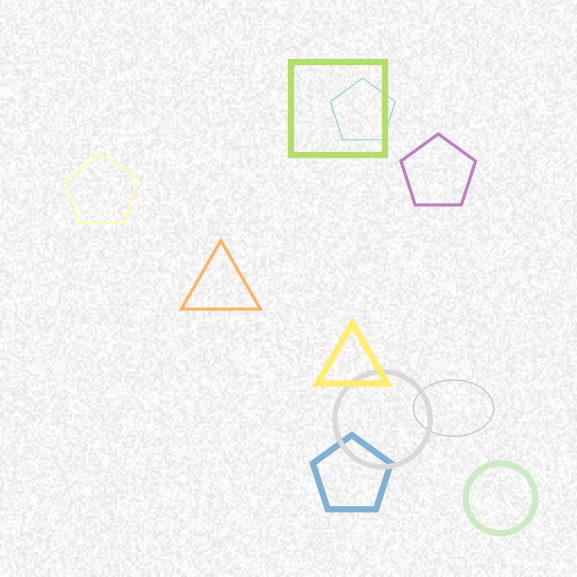[{"shape": "pentagon", "thickness": 0.5, "radius": 0.3, "center": [0.628, 0.805]}, {"shape": "pentagon", "thickness": 1, "radius": 0.33, "center": [0.176, 0.667]}, {"shape": "oval", "thickness": 0.5, "radius": 0.35, "center": [0.785, 0.292]}, {"shape": "pentagon", "thickness": 3, "radius": 0.36, "center": [0.609, 0.175]}, {"shape": "triangle", "thickness": 1.5, "radius": 0.4, "center": [0.382, 0.503]}, {"shape": "square", "thickness": 3, "radius": 0.41, "center": [0.585, 0.811]}, {"shape": "circle", "thickness": 2.5, "radius": 0.41, "center": [0.662, 0.273]}, {"shape": "pentagon", "thickness": 1.5, "radius": 0.34, "center": [0.759, 0.699]}, {"shape": "circle", "thickness": 3, "radius": 0.3, "center": [0.867, 0.136]}, {"shape": "triangle", "thickness": 3, "radius": 0.35, "center": [0.61, 0.37]}]